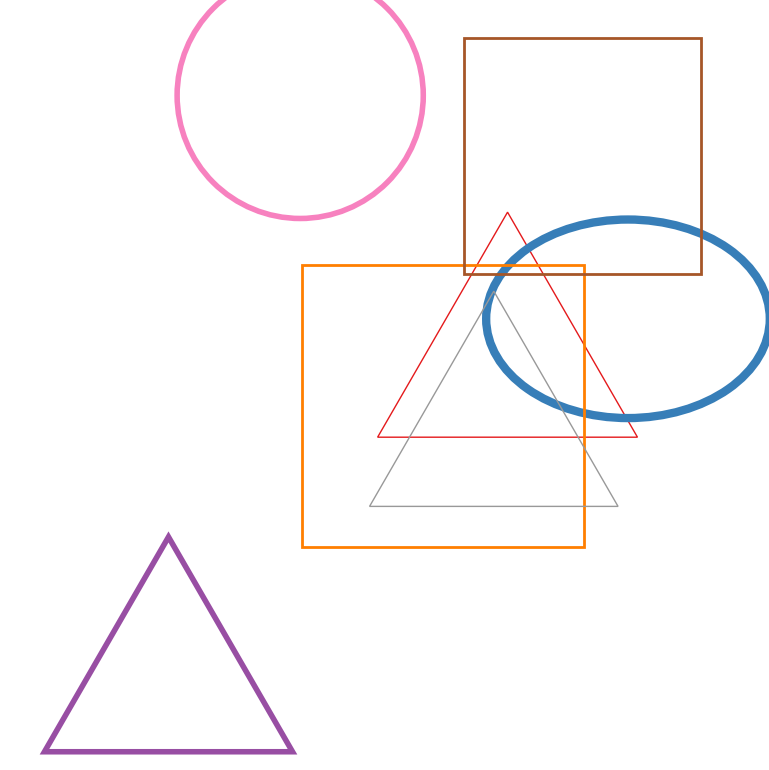[{"shape": "triangle", "thickness": 0.5, "radius": 0.97, "center": [0.659, 0.53]}, {"shape": "oval", "thickness": 3, "radius": 0.92, "center": [0.816, 0.586]}, {"shape": "triangle", "thickness": 2, "radius": 0.93, "center": [0.219, 0.117]}, {"shape": "square", "thickness": 1, "radius": 0.92, "center": [0.575, 0.473]}, {"shape": "square", "thickness": 1, "radius": 0.77, "center": [0.756, 0.797]}, {"shape": "circle", "thickness": 2, "radius": 0.8, "center": [0.39, 0.876]}, {"shape": "triangle", "thickness": 0.5, "radius": 0.93, "center": [0.641, 0.436]}]